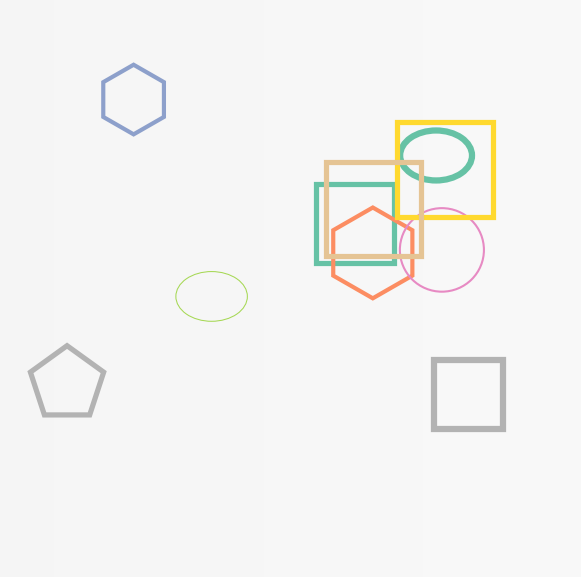[{"shape": "oval", "thickness": 3, "radius": 0.31, "center": [0.75, 0.73]}, {"shape": "square", "thickness": 2.5, "radius": 0.34, "center": [0.611, 0.612]}, {"shape": "hexagon", "thickness": 2, "radius": 0.39, "center": [0.641, 0.561]}, {"shape": "hexagon", "thickness": 2, "radius": 0.3, "center": [0.23, 0.827]}, {"shape": "circle", "thickness": 1, "radius": 0.36, "center": [0.76, 0.566]}, {"shape": "oval", "thickness": 0.5, "radius": 0.31, "center": [0.364, 0.486]}, {"shape": "square", "thickness": 2.5, "radius": 0.41, "center": [0.765, 0.705]}, {"shape": "square", "thickness": 2.5, "radius": 0.41, "center": [0.642, 0.638]}, {"shape": "pentagon", "thickness": 2.5, "radius": 0.33, "center": [0.115, 0.334]}, {"shape": "square", "thickness": 3, "radius": 0.3, "center": [0.806, 0.316]}]